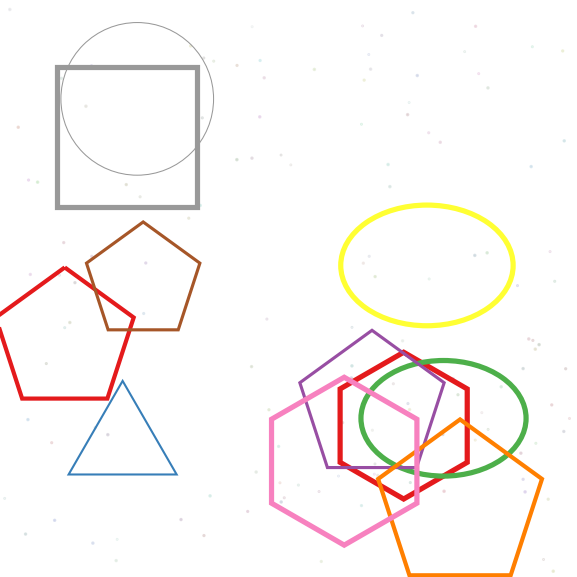[{"shape": "hexagon", "thickness": 2.5, "radius": 0.64, "center": [0.699, 0.262]}, {"shape": "pentagon", "thickness": 2, "radius": 0.63, "center": [0.112, 0.411]}, {"shape": "triangle", "thickness": 1, "radius": 0.54, "center": [0.212, 0.232]}, {"shape": "oval", "thickness": 2.5, "radius": 0.71, "center": [0.768, 0.275]}, {"shape": "pentagon", "thickness": 1.5, "radius": 0.66, "center": [0.644, 0.296]}, {"shape": "pentagon", "thickness": 2, "radius": 0.75, "center": [0.797, 0.124]}, {"shape": "oval", "thickness": 2.5, "radius": 0.75, "center": [0.739, 0.54]}, {"shape": "pentagon", "thickness": 1.5, "radius": 0.52, "center": [0.248, 0.512]}, {"shape": "hexagon", "thickness": 2.5, "radius": 0.73, "center": [0.596, 0.201]}, {"shape": "circle", "thickness": 0.5, "radius": 0.66, "center": [0.238, 0.828]}, {"shape": "square", "thickness": 2.5, "radius": 0.61, "center": [0.22, 0.762]}]